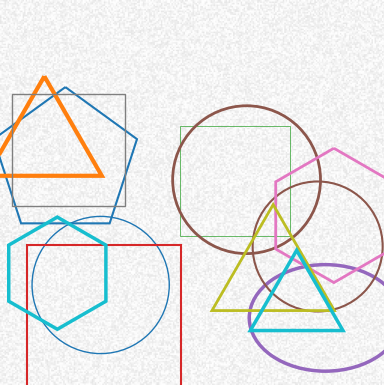[{"shape": "circle", "thickness": 1, "radius": 0.89, "center": [0.261, 0.26]}, {"shape": "pentagon", "thickness": 1.5, "radius": 0.98, "center": [0.17, 0.578]}, {"shape": "triangle", "thickness": 3, "radius": 0.86, "center": [0.115, 0.63]}, {"shape": "square", "thickness": 0.5, "radius": 0.71, "center": [0.611, 0.53]}, {"shape": "square", "thickness": 1.5, "radius": 1.0, "center": [0.27, 0.163]}, {"shape": "oval", "thickness": 2.5, "radius": 0.99, "center": [0.845, 0.174]}, {"shape": "circle", "thickness": 2, "radius": 0.96, "center": [0.64, 0.533]}, {"shape": "circle", "thickness": 1.5, "radius": 0.84, "center": [0.825, 0.36]}, {"shape": "hexagon", "thickness": 2, "radius": 0.87, "center": [0.867, 0.44]}, {"shape": "square", "thickness": 1, "radius": 0.73, "center": [0.178, 0.611]}, {"shape": "triangle", "thickness": 2, "radius": 0.92, "center": [0.71, 0.285]}, {"shape": "hexagon", "thickness": 2.5, "radius": 0.73, "center": [0.149, 0.29]}, {"shape": "triangle", "thickness": 2.5, "radius": 0.69, "center": [0.771, 0.211]}]